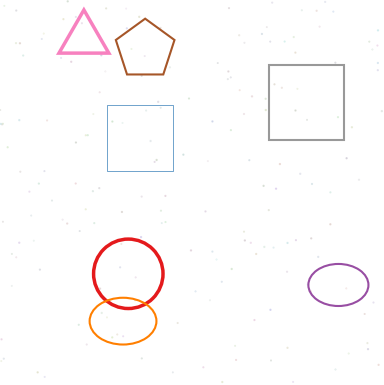[{"shape": "circle", "thickness": 2.5, "radius": 0.45, "center": [0.333, 0.289]}, {"shape": "square", "thickness": 0.5, "radius": 0.43, "center": [0.364, 0.642]}, {"shape": "oval", "thickness": 1.5, "radius": 0.39, "center": [0.879, 0.26]}, {"shape": "oval", "thickness": 1.5, "radius": 0.43, "center": [0.32, 0.166]}, {"shape": "pentagon", "thickness": 1.5, "radius": 0.4, "center": [0.377, 0.871]}, {"shape": "triangle", "thickness": 2.5, "radius": 0.37, "center": [0.218, 0.899]}, {"shape": "square", "thickness": 1.5, "radius": 0.48, "center": [0.796, 0.734]}]